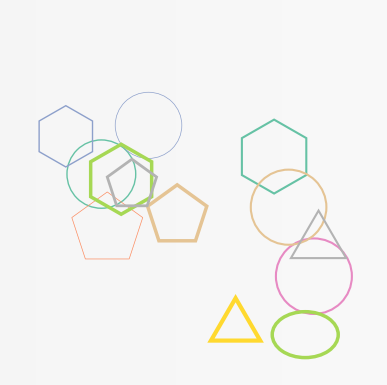[{"shape": "circle", "thickness": 1, "radius": 0.44, "center": [0.262, 0.548]}, {"shape": "hexagon", "thickness": 1.5, "radius": 0.48, "center": [0.707, 0.593]}, {"shape": "pentagon", "thickness": 0.5, "radius": 0.48, "center": [0.277, 0.405]}, {"shape": "hexagon", "thickness": 1, "radius": 0.4, "center": [0.17, 0.646]}, {"shape": "circle", "thickness": 0.5, "radius": 0.43, "center": [0.383, 0.674]}, {"shape": "circle", "thickness": 1.5, "radius": 0.49, "center": [0.81, 0.283]}, {"shape": "hexagon", "thickness": 2.5, "radius": 0.45, "center": [0.313, 0.534]}, {"shape": "oval", "thickness": 2.5, "radius": 0.43, "center": [0.788, 0.131]}, {"shape": "triangle", "thickness": 3, "radius": 0.37, "center": [0.608, 0.152]}, {"shape": "circle", "thickness": 1.5, "radius": 0.49, "center": [0.745, 0.462]}, {"shape": "pentagon", "thickness": 2.5, "radius": 0.4, "center": [0.457, 0.44]}, {"shape": "pentagon", "thickness": 2, "radius": 0.33, "center": [0.34, 0.52]}, {"shape": "triangle", "thickness": 1.5, "radius": 0.41, "center": [0.822, 0.371]}]